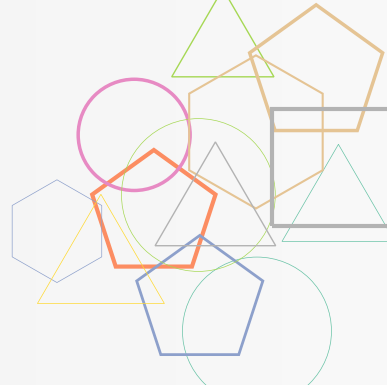[{"shape": "triangle", "thickness": 0.5, "radius": 0.84, "center": [0.873, 0.457]}, {"shape": "circle", "thickness": 0.5, "radius": 0.96, "center": [0.663, 0.14]}, {"shape": "pentagon", "thickness": 3, "radius": 0.84, "center": [0.397, 0.443]}, {"shape": "pentagon", "thickness": 2, "radius": 0.86, "center": [0.516, 0.217]}, {"shape": "hexagon", "thickness": 0.5, "radius": 0.67, "center": [0.147, 0.4]}, {"shape": "circle", "thickness": 2.5, "radius": 0.72, "center": [0.346, 0.65]}, {"shape": "circle", "thickness": 0.5, "radius": 0.99, "center": [0.512, 0.493]}, {"shape": "triangle", "thickness": 1, "radius": 0.76, "center": [0.575, 0.877]}, {"shape": "triangle", "thickness": 0.5, "radius": 0.95, "center": [0.26, 0.306]}, {"shape": "hexagon", "thickness": 1.5, "radius": 0.99, "center": [0.66, 0.657]}, {"shape": "pentagon", "thickness": 2.5, "radius": 0.9, "center": [0.816, 0.807]}, {"shape": "square", "thickness": 3, "radius": 0.76, "center": [0.854, 0.565]}, {"shape": "triangle", "thickness": 1, "radius": 0.9, "center": [0.556, 0.452]}]